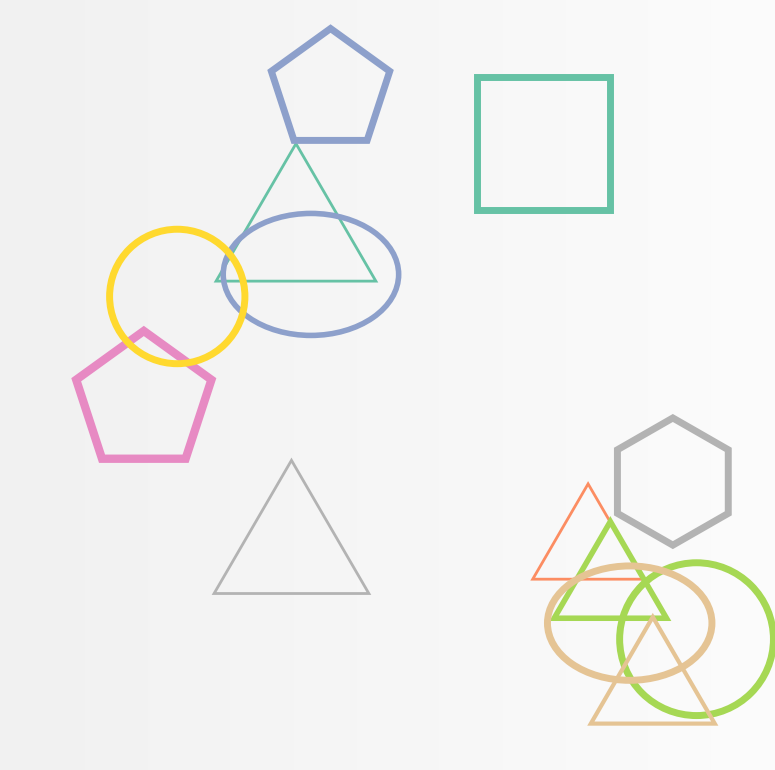[{"shape": "square", "thickness": 2.5, "radius": 0.43, "center": [0.701, 0.814]}, {"shape": "triangle", "thickness": 1, "radius": 0.6, "center": [0.382, 0.694]}, {"shape": "triangle", "thickness": 1, "radius": 0.41, "center": [0.759, 0.289]}, {"shape": "pentagon", "thickness": 2.5, "radius": 0.4, "center": [0.427, 0.883]}, {"shape": "oval", "thickness": 2, "radius": 0.57, "center": [0.401, 0.644]}, {"shape": "pentagon", "thickness": 3, "radius": 0.46, "center": [0.186, 0.478]}, {"shape": "circle", "thickness": 2.5, "radius": 0.5, "center": [0.899, 0.17]}, {"shape": "triangle", "thickness": 2, "radius": 0.42, "center": [0.788, 0.239]}, {"shape": "circle", "thickness": 2.5, "radius": 0.44, "center": [0.229, 0.615]}, {"shape": "oval", "thickness": 2.5, "radius": 0.53, "center": [0.813, 0.191]}, {"shape": "triangle", "thickness": 1.5, "radius": 0.46, "center": [0.842, 0.106]}, {"shape": "hexagon", "thickness": 2.5, "radius": 0.41, "center": [0.868, 0.375]}, {"shape": "triangle", "thickness": 1, "radius": 0.58, "center": [0.376, 0.287]}]